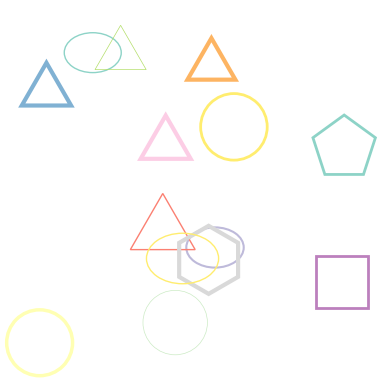[{"shape": "oval", "thickness": 1, "radius": 0.37, "center": [0.241, 0.863]}, {"shape": "pentagon", "thickness": 2, "radius": 0.43, "center": [0.894, 0.616]}, {"shape": "circle", "thickness": 2.5, "radius": 0.43, "center": [0.103, 0.11]}, {"shape": "oval", "thickness": 1.5, "radius": 0.37, "center": [0.558, 0.357]}, {"shape": "triangle", "thickness": 1, "radius": 0.49, "center": [0.423, 0.4]}, {"shape": "triangle", "thickness": 3, "radius": 0.37, "center": [0.121, 0.763]}, {"shape": "triangle", "thickness": 3, "radius": 0.36, "center": [0.549, 0.829]}, {"shape": "triangle", "thickness": 0.5, "radius": 0.38, "center": [0.313, 0.858]}, {"shape": "triangle", "thickness": 3, "radius": 0.38, "center": [0.43, 0.625]}, {"shape": "hexagon", "thickness": 3, "radius": 0.44, "center": [0.542, 0.325]}, {"shape": "square", "thickness": 2, "radius": 0.34, "center": [0.889, 0.268]}, {"shape": "circle", "thickness": 0.5, "radius": 0.42, "center": [0.455, 0.162]}, {"shape": "circle", "thickness": 2, "radius": 0.43, "center": [0.608, 0.671]}, {"shape": "oval", "thickness": 1, "radius": 0.47, "center": [0.474, 0.329]}]